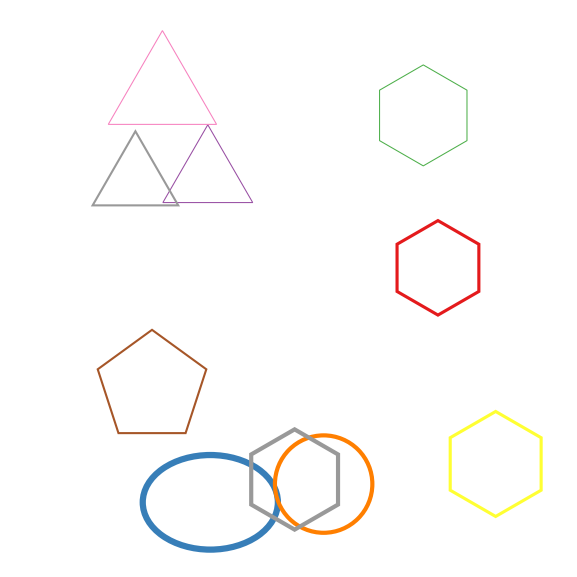[{"shape": "hexagon", "thickness": 1.5, "radius": 0.41, "center": [0.758, 0.535]}, {"shape": "oval", "thickness": 3, "radius": 0.58, "center": [0.364, 0.129]}, {"shape": "hexagon", "thickness": 0.5, "radius": 0.44, "center": [0.733, 0.799]}, {"shape": "triangle", "thickness": 0.5, "radius": 0.45, "center": [0.36, 0.693]}, {"shape": "circle", "thickness": 2, "radius": 0.42, "center": [0.56, 0.161]}, {"shape": "hexagon", "thickness": 1.5, "radius": 0.45, "center": [0.858, 0.196]}, {"shape": "pentagon", "thickness": 1, "radius": 0.49, "center": [0.263, 0.329]}, {"shape": "triangle", "thickness": 0.5, "radius": 0.54, "center": [0.281, 0.838]}, {"shape": "triangle", "thickness": 1, "radius": 0.43, "center": [0.234, 0.686]}, {"shape": "hexagon", "thickness": 2, "radius": 0.43, "center": [0.51, 0.169]}]